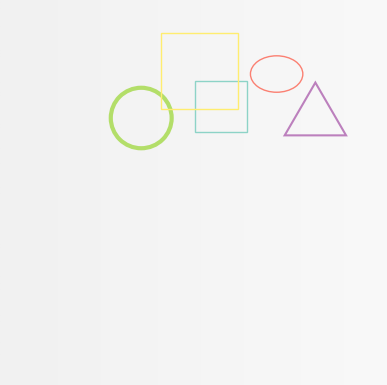[{"shape": "square", "thickness": 1, "radius": 0.33, "center": [0.571, 0.723]}, {"shape": "oval", "thickness": 1, "radius": 0.34, "center": [0.714, 0.808]}, {"shape": "circle", "thickness": 3, "radius": 0.39, "center": [0.364, 0.693]}, {"shape": "triangle", "thickness": 1.5, "radius": 0.46, "center": [0.814, 0.694]}, {"shape": "square", "thickness": 1, "radius": 0.49, "center": [0.515, 0.816]}]